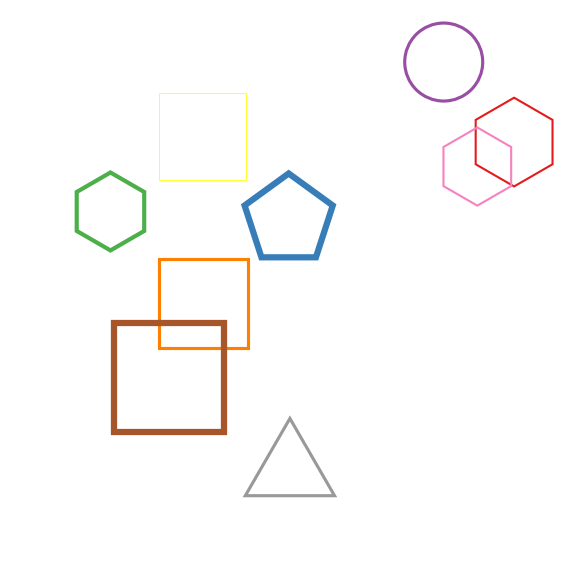[{"shape": "hexagon", "thickness": 1, "radius": 0.38, "center": [0.89, 0.753]}, {"shape": "pentagon", "thickness": 3, "radius": 0.4, "center": [0.5, 0.618]}, {"shape": "hexagon", "thickness": 2, "radius": 0.34, "center": [0.191, 0.633]}, {"shape": "circle", "thickness": 1.5, "radius": 0.34, "center": [0.768, 0.892]}, {"shape": "square", "thickness": 1.5, "radius": 0.39, "center": [0.352, 0.474]}, {"shape": "square", "thickness": 0.5, "radius": 0.38, "center": [0.35, 0.763]}, {"shape": "square", "thickness": 3, "radius": 0.47, "center": [0.293, 0.346]}, {"shape": "hexagon", "thickness": 1, "radius": 0.34, "center": [0.827, 0.711]}, {"shape": "triangle", "thickness": 1.5, "radius": 0.45, "center": [0.502, 0.185]}]